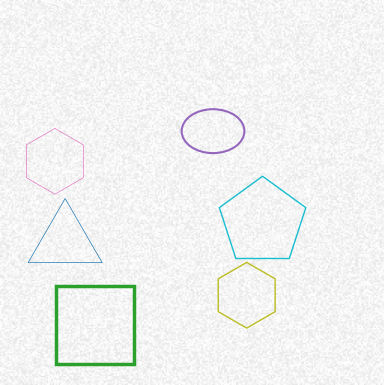[{"shape": "triangle", "thickness": 0.5, "radius": 0.55, "center": [0.169, 0.373]}, {"shape": "square", "thickness": 2.5, "radius": 0.51, "center": [0.246, 0.156]}, {"shape": "oval", "thickness": 1.5, "radius": 0.41, "center": [0.553, 0.659]}, {"shape": "hexagon", "thickness": 0.5, "radius": 0.43, "center": [0.143, 0.581]}, {"shape": "hexagon", "thickness": 1, "radius": 0.43, "center": [0.641, 0.233]}, {"shape": "pentagon", "thickness": 1, "radius": 0.59, "center": [0.682, 0.424]}]